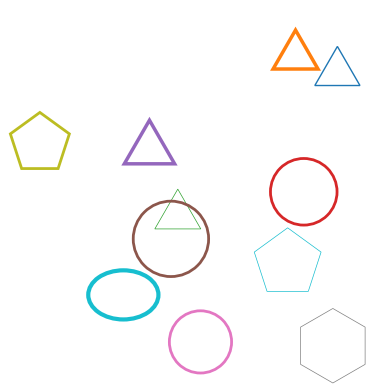[{"shape": "triangle", "thickness": 1, "radius": 0.34, "center": [0.876, 0.812]}, {"shape": "triangle", "thickness": 2.5, "radius": 0.34, "center": [0.768, 0.854]}, {"shape": "triangle", "thickness": 0.5, "radius": 0.34, "center": [0.462, 0.44]}, {"shape": "circle", "thickness": 2, "radius": 0.43, "center": [0.789, 0.502]}, {"shape": "triangle", "thickness": 2.5, "radius": 0.38, "center": [0.388, 0.612]}, {"shape": "circle", "thickness": 2, "radius": 0.49, "center": [0.444, 0.38]}, {"shape": "circle", "thickness": 2, "radius": 0.4, "center": [0.521, 0.112]}, {"shape": "hexagon", "thickness": 0.5, "radius": 0.48, "center": [0.865, 0.102]}, {"shape": "pentagon", "thickness": 2, "radius": 0.4, "center": [0.104, 0.627]}, {"shape": "oval", "thickness": 3, "radius": 0.46, "center": [0.32, 0.234]}, {"shape": "pentagon", "thickness": 0.5, "radius": 0.46, "center": [0.747, 0.317]}]